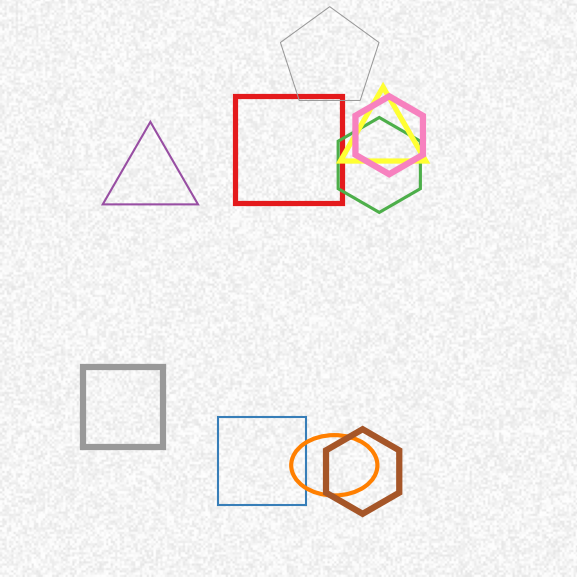[{"shape": "square", "thickness": 2.5, "radius": 0.46, "center": [0.5, 0.74]}, {"shape": "square", "thickness": 1, "radius": 0.38, "center": [0.454, 0.201]}, {"shape": "hexagon", "thickness": 1.5, "radius": 0.41, "center": [0.657, 0.714]}, {"shape": "triangle", "thickness": 1, "radius": 0.48, "center": [0.26, 0.693]}, {"shape": "oval", "thickness": 2, "radius": 0.37, "center": [0.579, 0.193]}, {"shape": "triangle", "thickness": 2.5, "radius": 0.43, "center": [0.663, 0.763]}, {"shape": "hexagon", "thickness": 3, "radius": 0.37, "center": [0.628, 0.183]}, {"shape": "hexagon", "thickness": 3, "radius": 0.34, "center": [0.674, 0.765]}, {"shape": "square", "thickness": 3, "radius": 0.35, "center": [0.213, 0.295]}, {"shape": "pentagon", "thickness": 0.5, "radius": 0.45, "center": [0.571, 0.898]}]